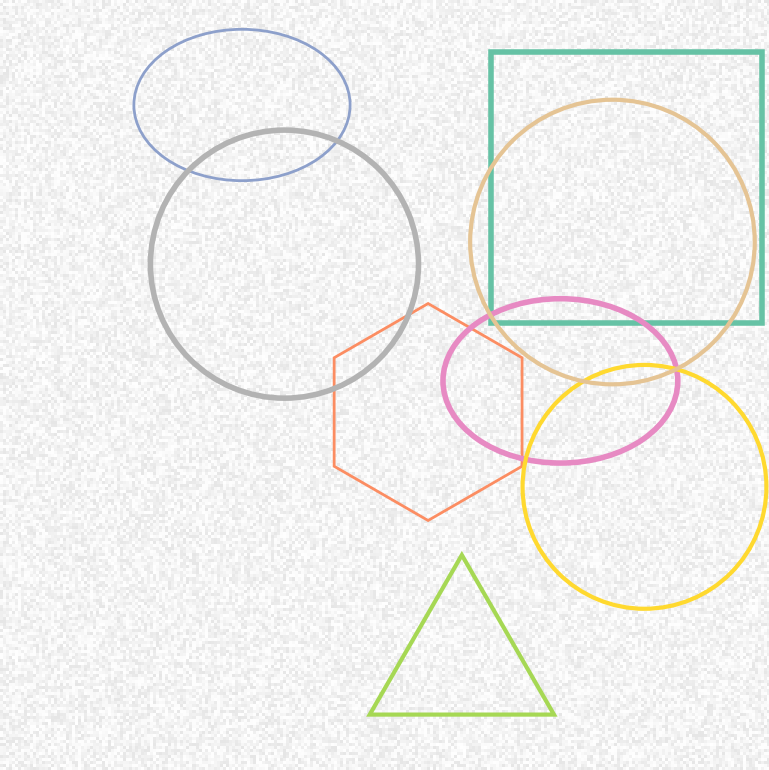[{"shape": "square", "thickness": 2, "radius": 0.88, "center": [0.813, 0.757]}, {"shape": "hexagon", "thickness": 1, "radius": 0.7, "center": [0.556, 0.465]}, {"shape": "oval", "thickness": 1, "radius": 0.7, "center": [0.314, 0.864]}, {"shape": "oval", "thickness": 2, "radius": 0.76, "center": [0.728, 0.505]}, {"shape": "triangle", "thickness": 1.5, "radius": 0.69, "center": [0.6, 0.141]}, {"shape": "circle", "thickness": 1.5, "radius": 0.79, "center": [0.837, 0.368]}, {"shape": "circle", "thickness": 1.5, "radius": 0.92, "center": [0.795, 0.686]}, {"shape": "circle", "thickness": 2, "radius": 0.87, "center": [0.369, 0.657]}]